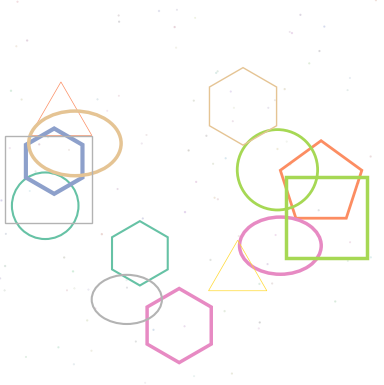[{"shape": "hexagon", "thickness": 1.5, "radius": 0.42, "center": [0.363, 0.342]}, {"shape": "circle", "thickness": 1.5, "radius": 0.43, "center": [0.117, 0.466]}, {"shape": "triangle", "thickness": 0.5, "radius": 0.46, "center": [0.158, 0.695]}, {"shape": "pentagon", "thickness": 2, "radius": 0.56, "center": [0.834, 0.523]}, {"shape": "hexagon", "thickness": 3, "radius": 0.42, "center": [0.141, 0.581]}, {"shape": "hexagon", "thickness": 2.5, "radius": 0.48, "center": [0.465, 0.154]}, {"shape": "oval", "thickness": 2.5, "radius": 0.53, "center": [0.728, 0.362]}, {"shape": "square", "thickness": 2.5, "radius": 0.53, "center": [0.848, 0.436]}, {"shape": "circle", "thickness": 2, "radius": 0.52, "center": [0.721, 0.559]}, {"shape": "triangle", "thickness": 0.5, "radius": 0.44, "center": [0.617, 0.289]}, {"shape": "oval", "thickness": 2.5, "radius": 0.6, "center": [0.195, 0.628]}, {"shape": "hexagon", "thickness": 1, "radius": 0.5, "center": [0.631, 0.724]}, {"shape": "oval", "thickness": 1.5, "radius": 0.46, "center": [0.329, 0.222]}, {"shape": "square", "thickness": 1, "radius": 0.57, "center": [0.127, 0.534]}]